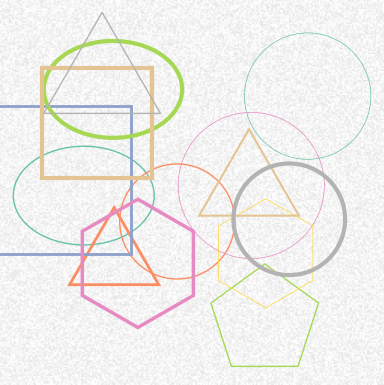[{"shape": "circle", "thickness": 0.5, "radius": 0.82, "center": [0.799, 0.75]}, {"shape": "oval", "thickness": 1, "radius": 0.92, "center": [0.218, 0.492]}, {"shape": "triangle", "thickness": 2, "radius": 0.67, "center": [0.297, 0.327]}, {"shape": "circle", "thickness": 1, "radius": 0.75, "center": [0.46, 0.425]}, {"shape": "square", "thickness": 2, "radius": 0.96, "center": [0.15, 0.532]}, {"shape": "circle", "thickness": 0.5, "radius": 0.95, "center": [0.653, 0.518]}, {"shape": "hexagon", "thickness": 2.5, "radius": 0.83, "center": [0.358, 0.316]}, {"shape": "oval", "thickness": 3, "radius": 0.9, "center": [0.293, 0.768]}, {"shape": "pentagon", "thickness": 1, "radius": 0.74, "center": [0.688, 0.167]}, {"shape": "hexagon", "thickness": 0.5, "radius": 0.71, "center": [0.69, 0.342]}, {"shape": "square", "thickness": 3, "radius": 0.72, "center": [0.252, 0.68]}, {"shape": "triangle", "thickness": 1.5, "radius": 0.75, "center": [0.647, 0.515]}, {"shape": "triangle", "thickness": 1, "radius": 0.87, "center": [0.265, 0.793]}, {"shape": "circle", "thickness": 3, "radius": 0.72, "center": [0.751, 0.43]}]